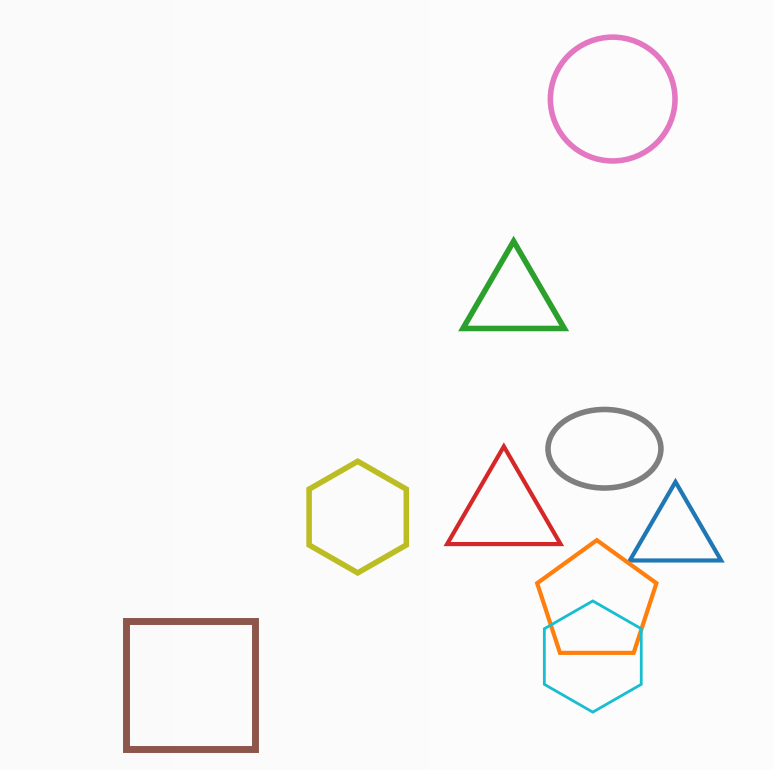[{"shape": "triangle", "thickness": 1.5, "radius": 0.34, "center": [0.872, 0.306]}, {"shape": "pentagon", "thickness": 1.5, "radius": 0.4, "center": [0.77, 0.218]}, {"shape": "triangle", "thickness": 2, "radius": 0.38, "center": [0.663, 0.611]}, {"shape": "triangle", "thickness": 1.5, "radius": 0.42, "center": [0.65, 0.336]}, {"shape": "square", "thickness": 2.5, "radius": 0.41, "center": [0.246, 0.11]}, {"shape": "circle", "thickness": 2, "radius": 0.4, "center": [0.791, 0.871]}, {"shape": "oval", "thickness": 2, "radius": 0.36, "center": [0.78, 0.417]}, {"shape": "hexagon", "thickness": 2, "radius": 0.36, "center": [0.462, 0.328]}, {"shape": "hexagon", "thickness": 1, "radius": 0.36, "center": [0.765, 0.147]}]